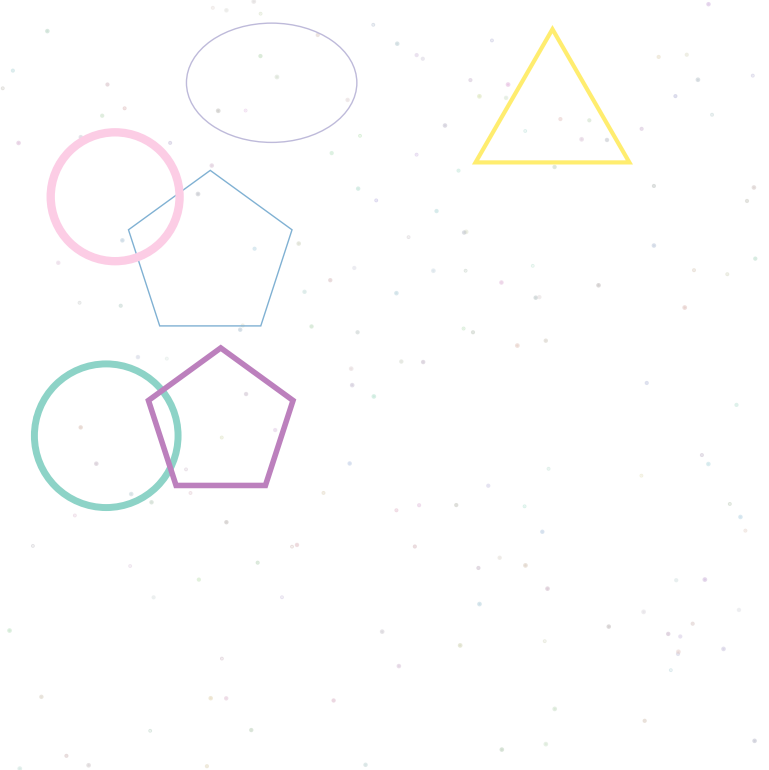[{"shape": "circle", "thickness": 2.5, "radius": 0.47, "center": [0.138, 0.434]}, {"shape": "oval", "thickness": 0.5, "radius": 0.55, "center": [0.353, 0.893]}, {"shape": "pentagon", "thickness": 0.5, "radius": 0.56, "center": [0.273, 0.667]}, {"shape": "circle", "thickness": 3, "radius": 0.42, "center": [0.15, 0.744]}, {"shape": "pentagon", "thickness": 2, "radius": 0.49, "center": [0.287, 0.449]}, {"shape": "triangle", "thickness": 1.5, "radius": 0.58, "center": [0.717, 0.847]}]